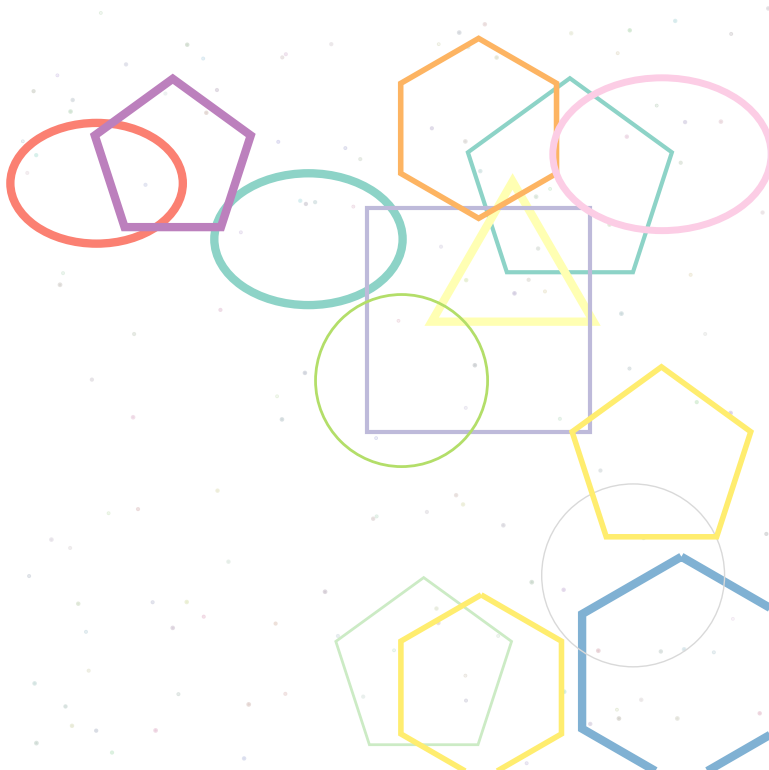[{"shape": "oval", "thickness": 3, "radius": 0.61, "center": [0.401, 0.689]}, {"shape": "pentagon", "thickness": 1.5, "radius": 0.7, "center": [0.74, 0.759]}, {"shape": "triangle", "thickness": 3, "radius": 0.61, "center": [0.666, 0.643]}, {"shape": "square", "thickness": 1.5, "radius": 0.73, "center": [0.621, 0.584]}, {"shape": "oval", "thickness": 3, "radius": 0.56, "center": [0.125, 0.762]}, {"shape": "hexagon", "thickness": 3, "radius": 0.74, "center": [0.885, 0.128]}, {"shape": "hexagon", "thickness": 2, "radius": 0.58, "center": [0.622, 0.833]}, {"shape": "circle", "thickness": 1, "radius": 0.56, "center": [0.522, 0.506]}, {"shape": "oval", "thickness": 2.5, "radius": 0.71, "center": [0.86, 0.8]}, {"shape": "circle", "thickness": 0.5, "radius": 0.59, "center": [0.822, 0.253]}, {"shape": "pentagon", "thickness": 3, "radius": 0.53, "center": [0.224, 0.791]}, {"shape": "pentagon", "thickness": 1, "radius": 0.6, "center": [0.55, 0.13]}, {"shape": "pentagon", "thickness": 2, "radius": 0.61, "center": [0.859, 0.402]}, {"shape": "hexagon", "thickness": 2, "radius": 0.6, "center": [0.625, 0.107]}]